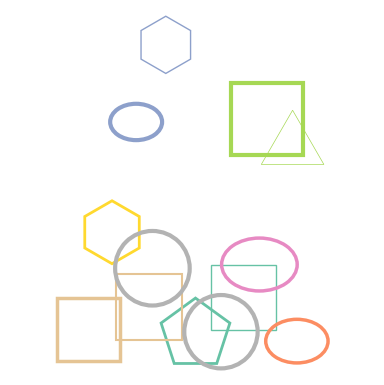[{"shape": "square", "thickness": 1, "radius": 0.42, "center": [0.633, 0.227]}, {"shape": "pentagon", "thickness": 2, "radius": 0.47, "center": [0.508, 0.132]}, {"shape": "oval", "thickness": 2.5, "radius": 0.4, "center": [0.771, 0.114]}, {"shape": "hexagon", "thickness": 1, "radius": 0.37, "center": [0.431, 0.884]}, {"shape": "oval", "thickness": 3, "radius": 0.34, "center": [0.354, 0.683]}, {"shape": "oval", "thickness": 2.5, "radius": 0.49, "center": [0.674, 0.313]}, {"shape": "square", "thickness": 3, "radius": 0.47, "center": [0.694, 0.69]}, {"shape": "triangle", "thickness": 0.5, "radius": 0.47, "center": [0.76, 0.62]}, {"shape": "hexagon", "thickness": 2, "radius": 0.41, "center": [0.291, 0.397]}, {"shape": "square", "thickness": 1.5, "radius": 0.43, "center": [0.386, 0.203]}, {"shape": "square", "thickness": 2.5, "radius": 0.41, "center": [0.231, 0.145]}, {"shape": "circle", "thickness": 3, "radius": 0.48, "center": [0.574, 0.138]}, {"shape": "circle", "thickness": 3, "radius": 0.48, "center": [0.396, 0.303]}]